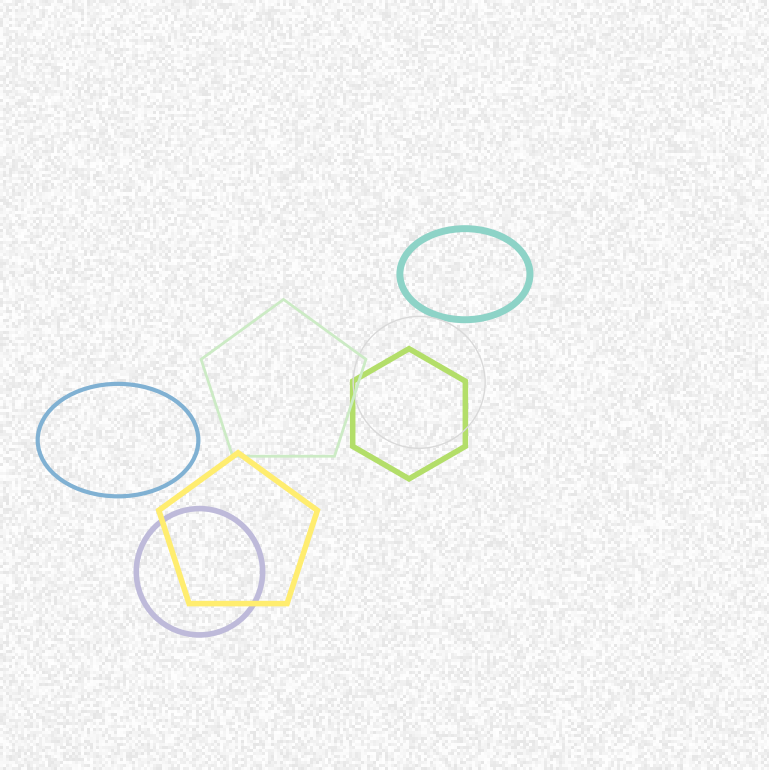[{"shape": "oval", "thickness": 2.5, "radius": 0.42, "center": [0.604, 0.644]}, {"shape": "circle", "thickness": 2, "radius": 0.41, "center": [0.259, 0.257]}, {"shape": "oval", "thickness": 1.5, "radius": 0.52, "center": [0.153, 0.428]}, {"shape": "hexagon", "thickness": 2, "radius": 0.42, "center": [0.531, 0.463]}, {"shape": "circle", "thickness": 0.5, "radius": 0.43, "center": [0.544, 0.503]}, {"shape": "pentagon", "thickness": 1, "radius": 0.56, "center": [0.368, 0.499]}, {"shape": "pentagon", "thickness": 2, "radius": 0.54, "center": [0.309, 0.304]}]